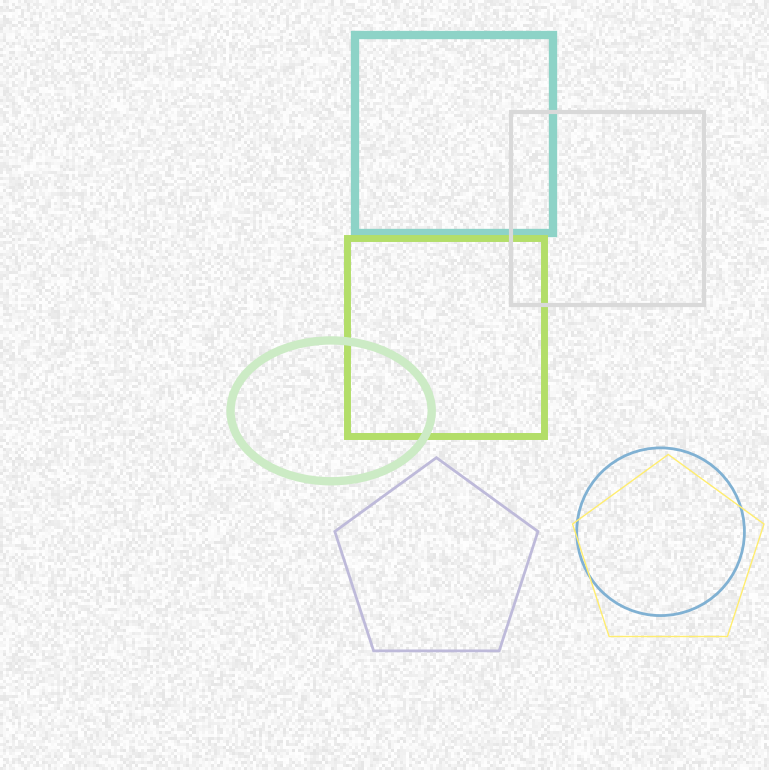[{"shape": "square", "thickness": 3, "radius": 0.64, "center": [0.589, 0.826]}, {"shape": "pentagon", "thickness": 1, "radius": 0.69, "center": [0.567, 0.267]}, {"shape": "circle", "thickness": 1, "radius": 0.54, "center": [0.858, 0.309]}, {"shape": "square", "thickness": 2.5, "radius": 0.64, "center": [0.579, 0.563]}, {"shape": "square", "thickness": 1.5, "radius": 0.63, "center": [0.789, 0.729]}, {"shape": "oval", "thickness": 3, "radius": 0.65, "center": [0.43, 0.466]}, {"shape": "pentagon", "thickness": 0.5, "radius": 0.65, "center": [0.868, 0.279]}]